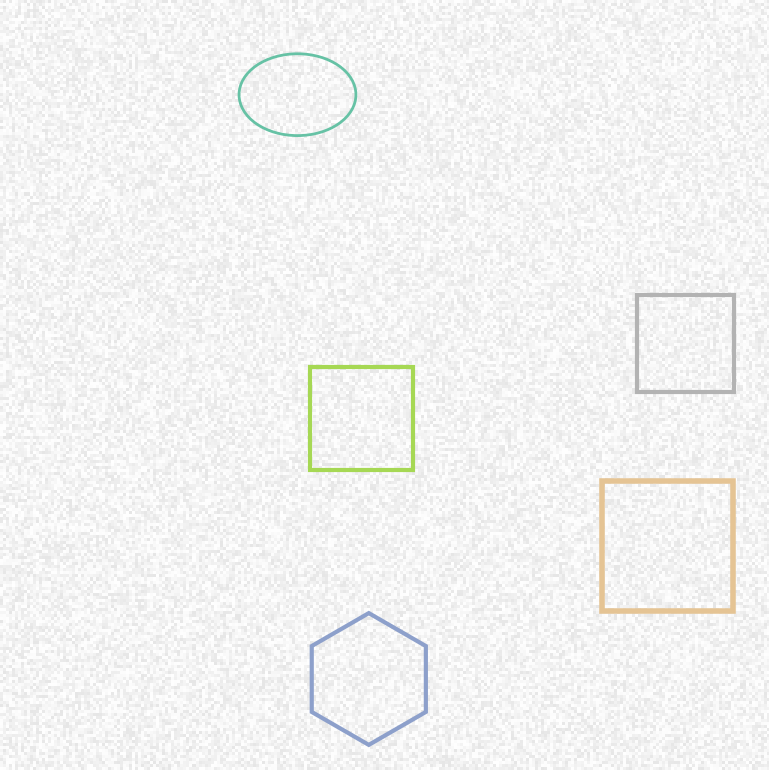[{"shape": "oval", "thickness": 1, "radius": 0.38, "center": [0.386, 0.877]}, {"shape": "hexagon", "thickness": 1.5, "radius": 0.43, "center": [0.479, 0.118]}, {"shape": "square", "thickness": 1.5, "radius": 0.34, "center": [0.469, 0.456]}, {"shape": "square", "thickness": 2, "radius": 0.42, "center": [0.867, 0.291]}, {"shape": "square", "thickness": 1.5, "radius": 0.32, "center": [0.89, 0.554]}]